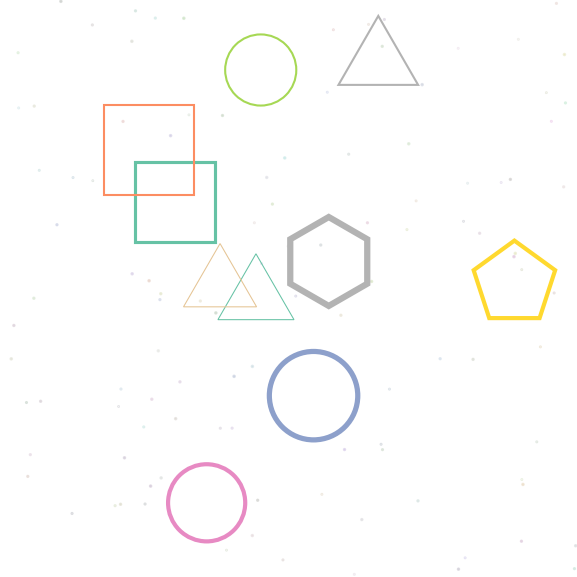[{"shape": "square", "thickness": 1.5, "radius": 0.35, "center": [0.303, 0.649]}, {"shape": "triangle", "thickness": 0.5, "radius": 0.38, "center": [0.443, 0.484]}, {"shape": "square", "thickness": 1, "radius": 0.39, "center": [0.258, 0.74]}, {"shape": "circle", "thickness": 2.5, "radius": 0.38, "center": [0.543, 0.314]}, {"shape": "circle", "thickness": 2, "radius": 0.33, "center": [0.358, 0.128]}, {"shape": "circle", "thickness": 1, "radius": 0.31, "center": [0.451, 0.878]}, {"shape": "pentagon", "thickness": 2, "radius": 0.37, "center": [0.891, 0.508]}, {"shape": "triangle", "thickness": 0.5, "radius": 0.37, "center": [0.381, 0.504]}, {"shape": "hexagon", "thickness": 3, "radius": 0.38, "center": [0.569, 0.546]}, {"shape": "triangle", "thickness": 1, "radius": 0.4, "center": [0.655, 0.892]}]